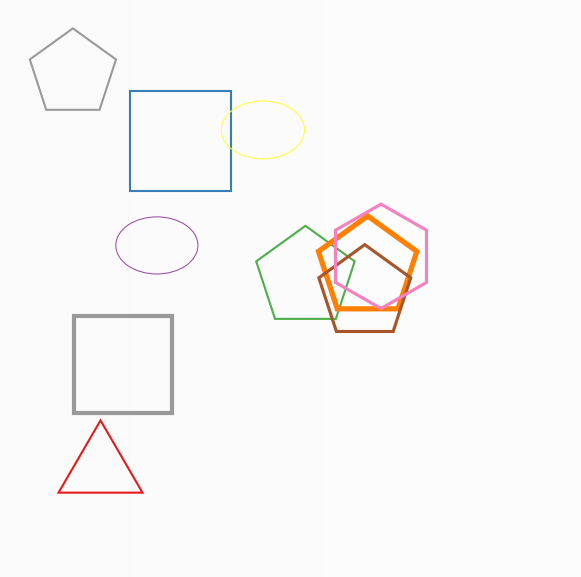[{"shape": "triangle", "thickness": 1, "radius": 0.42, "center": [0.173, 0.188]}, {"shape": "square", "thickness": 1, "radius": 0.43, "center": [0.311, 0.755]}, {"shape": "pentagon", "thickness": 1, "radius": 0.45, "center": [0.525, 0.519]}, {"shape": "oval", "thickness": 0.5, "radius": 0.35, "center": [0.27, 0.574]}, {"shape": "pentagon", "thickness": 2.5, "radius": 0.44, "center": [0.633, 0.536]}, {"shape": "oval", "thickness": 0.5, "radius": 0.36, "center": [0.452, 0.774]}, {"shape": "pentagon", "thickness": 1.5, "radius": 0.42, "center": [0.628, 0.492]}, {"shape": "hexagon", "thickness": 1.5, "radius": 0.45, "center": [0.655, 0.555]}, {"shape": "pentagon", "thickness": 1, "radius": 0.39, "center": [0.125, 0.872]}, {"shape": "square", "thickness": 2, "radius": 0.42, "center": [0.212, 0.368]}]